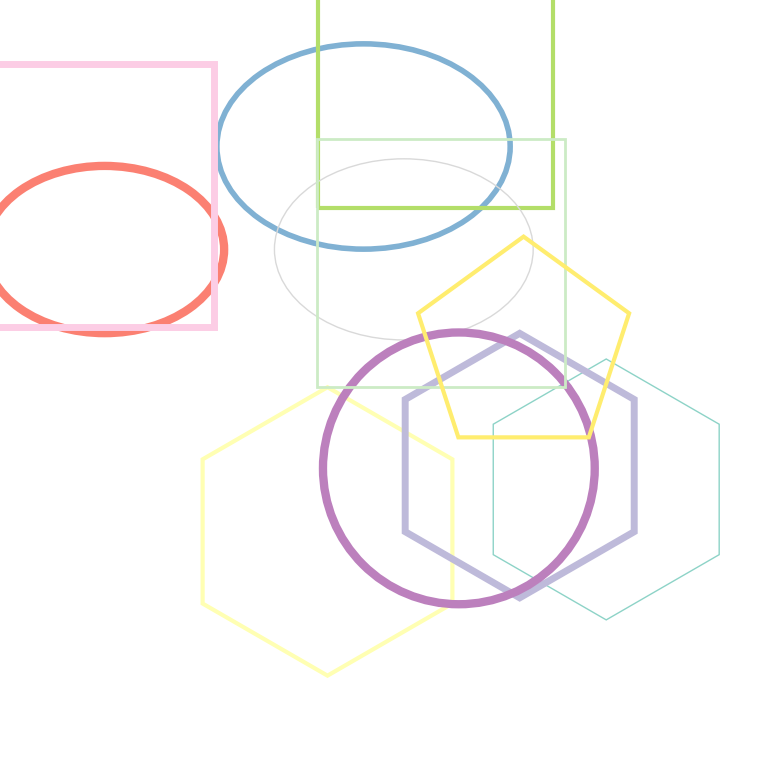[{"shape": "hexagon", "thickness": 0.5, "radius": 0.85, "center": [0.787, 0.364]}, {"shape": "hexagon", "thickness": 1.5, "radius": 0.94, "center": [0.425, 0.31]}, {"shape": "hexagon", "thickness": 2.5, "radius": 0.86, "center": [0.675, 0.395]}, {"shape": "oval", "thickness": 3, "radius": 0.78, "center": [0.136, 0.676]}, {"shape": "oval", "thickness": 2, "radius": 0.95, "center": [0.472, 0.81]}, {"shape": "square", "thickness": 1.5, "radius": 0.76, "center": [0.566, 0.883]}, {"shape": "square", "thickness": 2.5, "radius": 0.85, "center": [0.107, 0.746]}, {"shape": "oval", "thickness": 0.5, "radius": 0.84, "center": [0.524, 0.676]}, {"shape": "circle", "thickness": 3, "radius": 0.88, "center": [0.596, 0.392]}, {"shape": "square", "thickness": 1, "radius": 0.8, "center": [0.573, 0.659]}, {"shape": "pentagon", "thickness": 1.5, "radius": 0.72, "center": [0.68, 0.549]}]